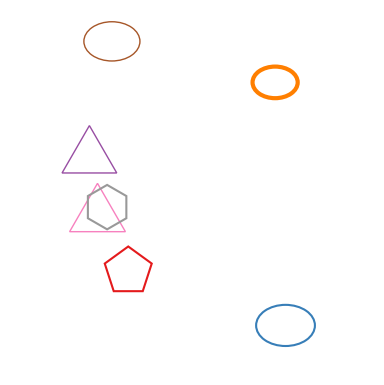[{"shape": "pentagon", "thickness": 1.5, "radius": 0.32, "center": [0.333, 0.296]}, {"shape": "oval", "thickness": 1.5, "radius": 0.38, "center": [0.742, 0.155]}, {"shape": "triangle", "thickness": 1, "radius": 0.41, "center": [0.232, 0.592]}, {"shape": "oval", "thickness": 3, "radius": 0.29, "center": [0.715, 0.786]}, {"shape": "oval", "thickness": 1, "radius": 0.36, "center": [0.291, 0.893]}, {"shape": "triangle", "thickness": 1, "radius": 0.42, "center": [0.253, 0.44]}, {"shape": "hexagon", "thickness": 1.5, "radius": 0.29, "center": [0.278, 0.462]}]